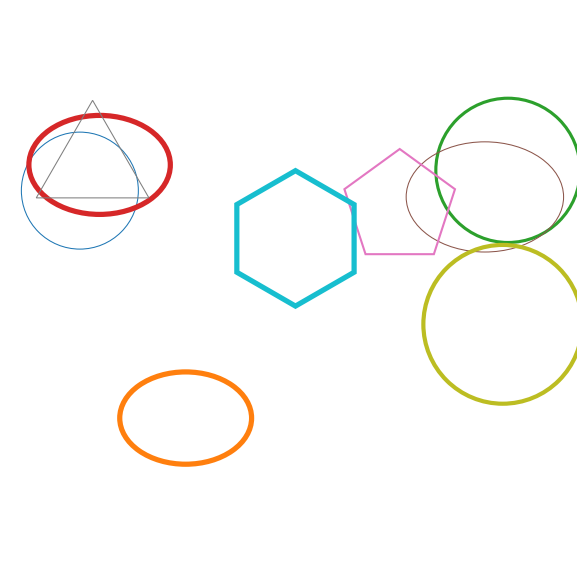[{"shape": "circle", "thickness": 0.5, "radius": 0.51, "center": [0.138, 0.669]}, {"shape": "oval", "thickness": 2.5, "radius": 0.57, "center": [0.322, 0.275]}, {"shape": "circle", "thickness": 1.5, "radius": 0.62, "center": [0.88, 0.704]}, {"shape": "oval", "thickness": 2.5, "radius": 0.61, "center": [0.172, 0.714]}, {"shape": "oval", "thickness": 0.5, "radius": 0.68, "center": [0.84, 0.658]}, {"shape": "pentagon", "thickness": 1, "radius": 0.5, "center": [0.692, 0.64]}, {"shape": "triangle", "thickness": 0.5, "radius": 0.56, "center": [0.16, 0.713]}, {"shape": "circle", "thickness": 2, "radius": 0.69, "center": [0.871, 0.438]}, {"shape": "hexagon", "thickness": 2.5, "radius": 0.59, "center": [0.512, 0.586]}]